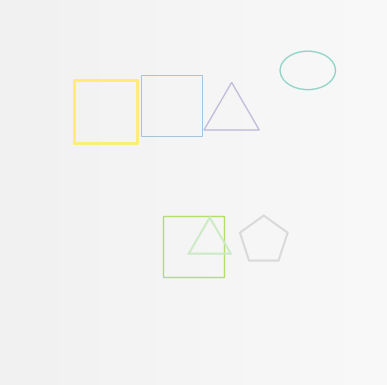[{"shape": "oval", "thickness": 1, "radius": 0.36, "center": [0.794, 0.817]}, {"shape": "triangle", "thickness": 1, "radius": 0.41, "center": [0.598, 0.704]}, {"shape": "square", "thickness": 0.5, "radius": 0.4, "center": [0.443, 0.727]}, {"shape": "square", "thickness": 1, "radius": 0.4, "center": [0.5, 0.359]}, {"shape": "pentagon", "thickness": 1.5, "radius": 0.32, "center": [0.681, 0.376]}, {"shape": "triangle", "thickness": 1.5, "radius": 0.31, "center": [0.541, 0.372]}, {"shape": "square", "thickness": 2, "radius": 0.41, "center": [0.272, 0.711]}]